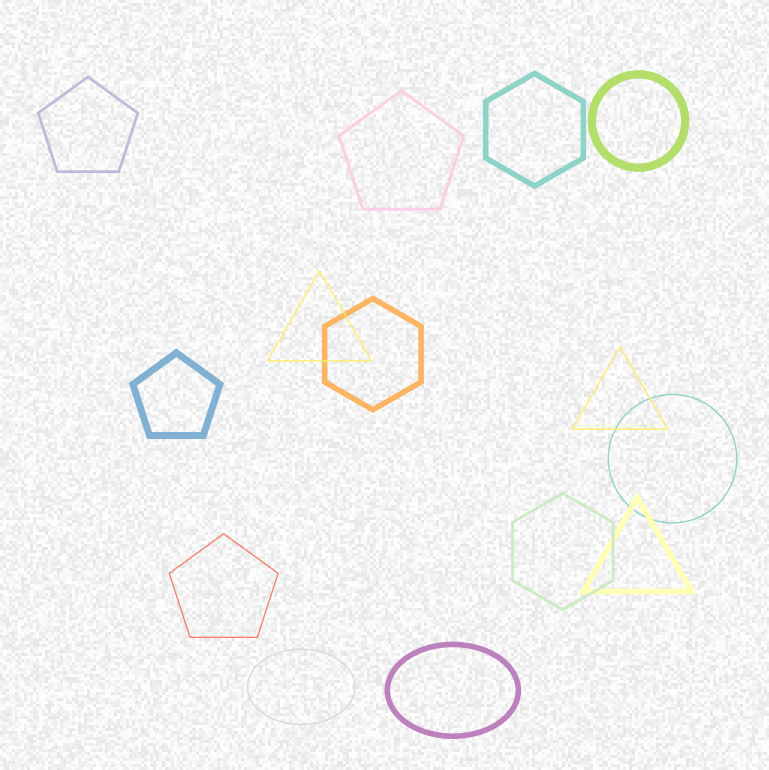[{"shape": "hexagon", "thickness": 2, "radius": 0.37, "center": [0.694, 0.831]}, {"shape": "circle", "thickness": 0.5, "radius": 0.42, "center": [0.873, 0.404]}, {"shape": "triangle", "thickness": 2, "radius": 0.41, "center": [0.828, 0.272]}, {"shape": "pentagon", "thickness": 1, "radius": 0.34, "center": [0.114, 0.832]}, {"shape": "pentagon", "thickness": 0.5, "radius": 0.37, "center": [0.291, 0.232]}, {"shape": "pentagon", "thickness": 2.5, "radius": 0.3, "center": [0.229, 0.482]}, {"shape": "hexagon", "thickness": 2, "radius": 0.36, "center": [0.484, 0.54]}, {"shape": "circle", "thickness": 3, "radius": 0.3, "center": [0.829, 0.843]}, {"shape": "pentagon", "thickness": 1, "radius": 0.43, "center": [0.521, 0.797]}, {"shape": "oval", "thickness": 0.5, "radius": 0.35, "center": [0.391, 0.108]}, {"shape": "oval", "thickness": 2, "radius": 0.43, "center": [0.588, 0.103]}, {"shape": "hexagon", "thickness": 1, "radius": 0.38, "center": [0.731, 0.284]}, {"shape": "triangle", "thickness": 0.5, "radius": 0.36, "center": [0.805, 0.478]}, {"shape": "triangle", "thickness": 0.5, "radius": 0.39, "center": [0.415, 0.57]}]